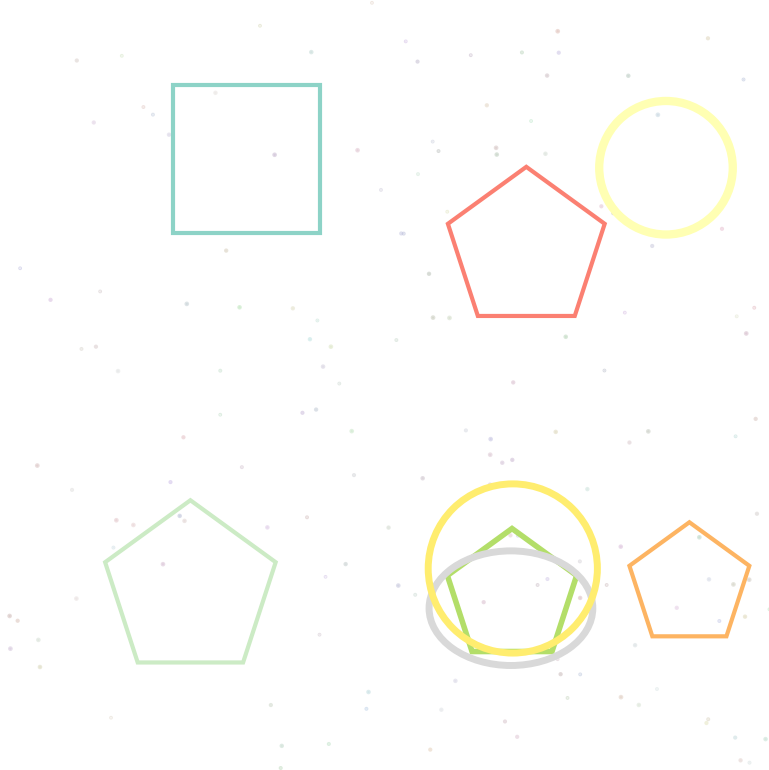[{"shape": "square", "thickness": 1.5, "radius": 0.48, "center": [0.32, 0.794]}, {"shape": "circle", "thickness": 3, "radius": 0.43, "center": [0.865, 0.782]}, {"shape": "pentagon", "thickness": 1.5, "radius": 0.54, "center": [0.684, 0.676]}, {"shape": "pentagon", "thickness": 1.5, "radius": 0.41, "center": [0.895, 0.24]}, {"shape": "pentagon", "thickness": 2, "radius": 0.44, "center": [0.665, 0.225]}, {"shape": "oval", "thickness": 2.5, "radius": 0.53, "center": [0.664, 0.21]}, {"shape": "pentagon", "thickness": 1.5, "radius": 0.58, "center": [0.247, 0.234]}, {"shape": "circle", "thickness": 2.5, "radius": 0.55, "center": [0.666, 0.262]}]